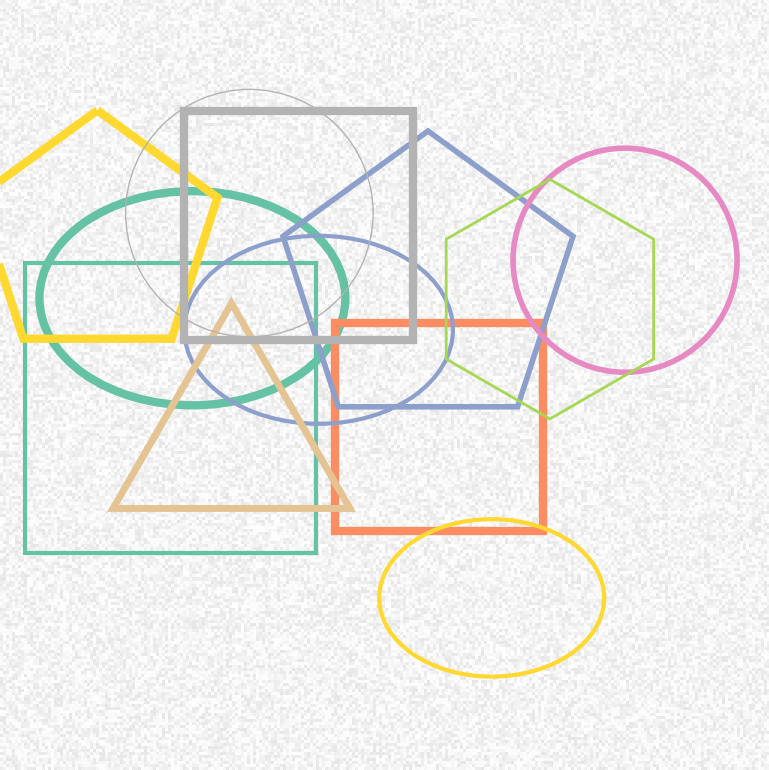[{"shape": "square", "thickness": 1.5, "radius": 0.94, "center": [0.222, 0.47]}, {"shape": "oval", "thickness": 3, "radius": 0.99, "center": [0.25, 0.613]}, {"shape": "square", "thickness": 3, "radius": 0.68, "center": [0.57, 0.445]}, {"shape": "oval", "thickness": 1.5, "radius": 0.87, "center": [0.414, 0.572]}, {"shape": "pentagon", "thickness": 2, "radius": 0.99, "center": [0.556, 0.632]}, {"shape": "circle", "thickness": 2, "radius": 0.73, "center": [0.812, 0.662]}, {"shape": "hexagon", "thickness": 1, "radius": 0.78, "center": [0.714, 0.612]}, {"shape": "pentagon", "thickness": 3, "radius": 0.82, "center": [0.127, 0.693]}, {"shape": "oval", "thickness": 1.5, "radius": 0.73, "center": [0.639, 0.224]}, {"shape": "triangle", "thickness": 2.5, "radius": 0.89, "center": [0.301, 0.428]}, {"shape": "circle", "thickness": 0.5, "radius": 0.8, "center": [0.324, 0.723]}, {"shape": "square", "thickness": 3, "radius": 0.74, "center": [0.388, 0.707]}]